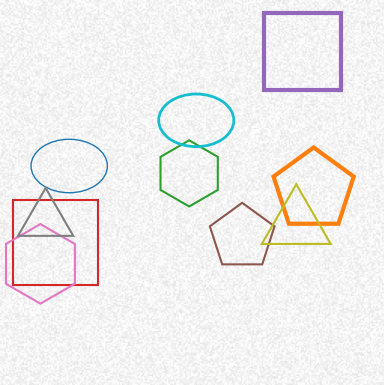[{"shape": "oval", "thickness": 1, "radius": 0.5, "center": [0.18, 0.569]}, {"shape": "pentagon", "thickness": 3, "radius": 0.55, "center": [0.815, 0.507]}, {"shape": "hexagon", "thickness": 1.5, "radius": 0.43, "center": [0.491, 0.55]}, {"shape": "square", "thickness": 1.5, "radius": 0.55, "center": [0.144, 0.37]}, {"shape": "square", "thickness": 3, "radius": 0.5, "center": [0.785, 0.867]}, {"shape": "pentagon", "thickness": 1.5, "radius": 0.44, "center": [0.629, 0.385]}, {"shape": "hexagon", "thickness": 1.5, "radius": 0.52, "center": [0.105, 0.315]}, {"shape": "triangle", "thickness": 1.5, "radius": 0.41, "center": [0.119, 0.429]}, {"shape": "triangle", "thickness": 1.5, "radius": 0.52, "center": [0.77, 0.418]}, {"shape": "oval", "thickness": 2, "radius": 0.49, "center": [0.51, 0.687]}]